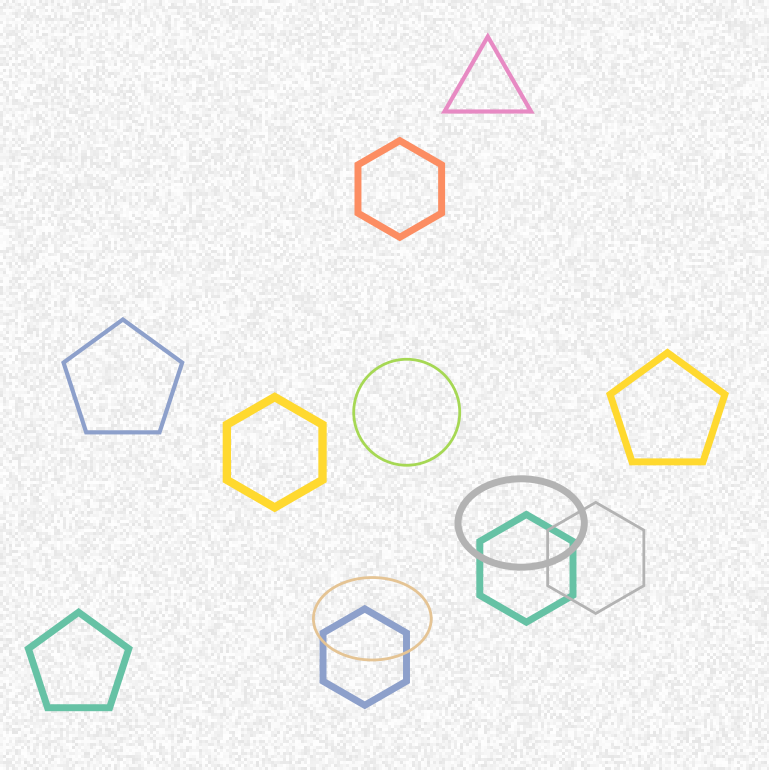[{"shape": "hexagon", "thickness": 2.5, "radius": 0.35, "center": [0.684, 0.262]}, {"shape": "pentagon", "thickness": 2.5, "radius": 0.34, "center": [0.102, 0.136]}, {"shape": "hexagon", "thickness": 2.5, "radius": 0.31, "center": [0.519, 0.755]}, {"shape": "hexagon", "thickness": 2.5, "radius": 0.31, "center": [0.474, 0.147]}, {"shape": "pentagon", "thickness": 1.5, "radius": 0.41, "center": [0.16, 0.504]}, {"shape": "triangle", "thickness": 1.5, "radius": 0.32, "center": [0.633, 0.888]}, {"shape": "circle", "thickness": 1, "radius": 0.34, "center": [0.528, 0.465]}, {"shape": "hexagon", "thickness": 3, "radius": 0.36, "center": [0.357, 0.413]}, {"shape": "pentagon", "thickness": 2.5, "radius": 0.39, "center": [0.867, 0.464]}, {"shape": "oval", "thickness": 1, "radius": 0.38, "center": [0.484, 0.196]}, {"shape": "oval", "thickness": 2.5, "radius": 0.41, "center": [0.677, 0.321]}, {"shape": "hexagon", "thickness": 1, "radius": 0.36, "center": [0.774, 0.275]}]